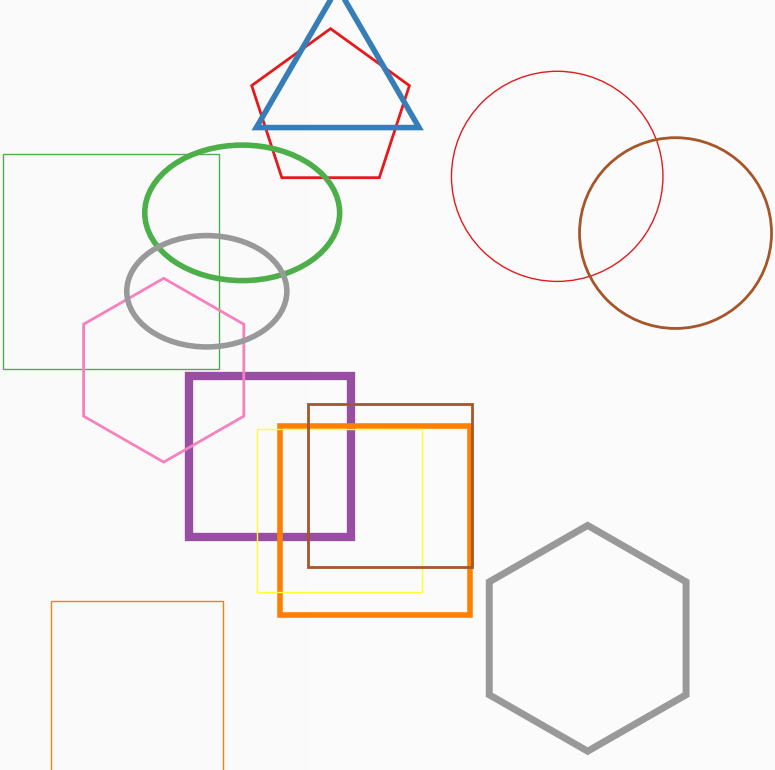[{"shape": "pentagon", "thickness": 1, "radius": 0.53, "center": [0.427, 0.856]}, {"shape": "circle", "thickness": 0.5, "radius": 0.68, "center": [0.719, 0.771]}, {"shape": "triangle", "thickness": 2, "radius": 0.61, "center": [0.436, 0.895]}, {"shape": "square", "thickness": 0.5, "radius": 0.7, "center": [0.144, 0.661]}, {"shape": "oval", "thickness": 2, "radius": 0.63, "center": [0.313, 0.724]}, {"shape": "square", "thickness": 3, "radius": 0.52, "center": [0.349, 0.407]}, {"shape": "square", "thickness": 0.5, "radius": 0.55, "center": [0.177, 0.109]}, {"shape": "square", "thickness": 2, "radius": 0.61, "center": [0.484, 0.324]}, {"shape": "square", "thickness": 0.5, "radius": 0.53, "center": [0.438, 0.337]}, {"shape": "circle", "thickness": 1, "radius": 0.62, "center": [0.872, 0.697]}, {"shape": "square", "thickness": 1, "radius": 0.53, "center": [0.503, 0.369]}, {"shape": "hexagon", "thickness": 1, "radius": 0.6, "center": [0.211, 0.519]}, {"shape": "oval", "thickness": 2, "radius": 0.52, "center": [0.267, 0.622]}, {"shape": "hexagon", "thickness": 2.5, "radius": 0.73, "center": [0.758, 0.171]}]